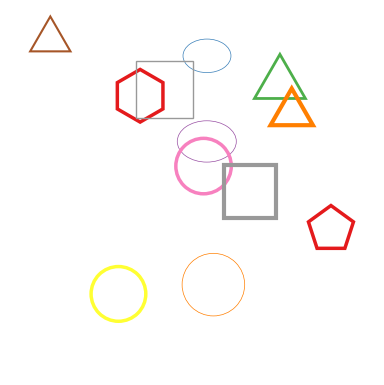[{"shape": "hexagon", "thickness": 2.5, "radius": 0.34, "center": [0.364, 0.751]}, {"shape": "pentagon", "thickness": 2.5, "radius": 0.31, "center": [0.86, 0.405]}, {"shape": "oval", "thickness": 0.5, "radius": 0.31, "center": [0.538, 0.855]}, {"shape": "triangle", "thickness": 2, "radius": 0.38, "center": [0.727, 0.782]}, {"shape": "oval", "thickness": 0.5, "radius": 0.38, "center": [0.537, 0.633]}, {"shape": "circle", "thickness": 0.5, "radius": 0.41, "center": [0.554, 0.261]}, {"shape": "triangle", "thickness": 3, "radius": 0.32, "center": [0.758, 0.707]}, {"shape": "circle", "thickness": 2.5, "radius": 0.36, "center": [0.308, 0.237]}, {"shape": "triangle", "thickness": 1.5, "radius": 0.3, "center": [0.131, 0.897]}, {"shape": "circle", "thickness": 2.5, "radius": 0.36, "center": [0.529, 0.569]}, {"shape": "square", "thickness": 1, "radius": 0.37, "center": [0.427, 0.768]}, {"shape": "square", "thickness": 3, "radius": 0.34, "center": [0.649, 0.503]}]